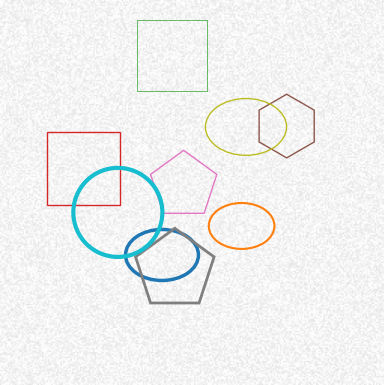[{"shape": "oval", "thickness": 2.5, "radius": 0.47, "center": [0.421, 0.338]}, {"shape": "oval", "thickness": 1.5, "radius": 0.43, "center": [0.628, 0.413]}, {"shape": "square", "thickness": 0.5, "radius": 0.46, "center": [0.446, 0.856]}, {"shape": "square", "thickness": 1, "radius": 0.47, "center": [0.216, 0.561]}, {"shape": "hexagon", "thickness": 1, "radius": 0.41, "center": [0.745, 0.673]}, {"shape": "pentagon", "thickness": 1, "radius": 0.45, "center": [0.477, 0.519]}, {"shape": "pentagon", "thickness": 2, "radius": 0.54, "center": [0.454, 0.3]}, {"shape": "oval", "thickness": 1, "radius": 0.53, "center": [0.639, 0.67]}, {"shape": "circle", "thickness": 3, "radius": 0.58, "center": [0.306, 0.448]}]